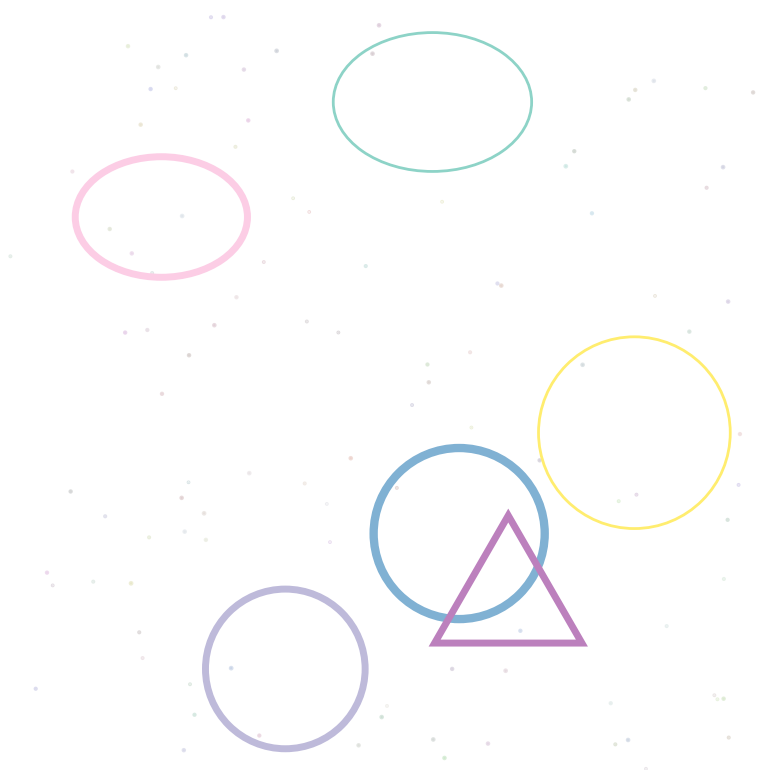[{"shape": "oval", "thickness": 1, "radius": 0.64, "center": [0.562, 0.868]}, {"shape": "circle", "thickness": 2.5, "radius": 0.52, "center": [0.371, 0.131]}, {"shape": "circle", "thickness": 3, "radius": 0.56, "center": [0.596, 0.307]}, {"shape": "oval", "thickness": 2.5, "radius": 0.56, "center": [0.21, 0.718]}, {"shape": "triangle", "thickness": 2.5, "radius": 0.55, "center": [0.66, 0.22]}, {"shape": "circle", "thickness": 1, "radius": 0.62, "center": [0.824, 0.438]}]